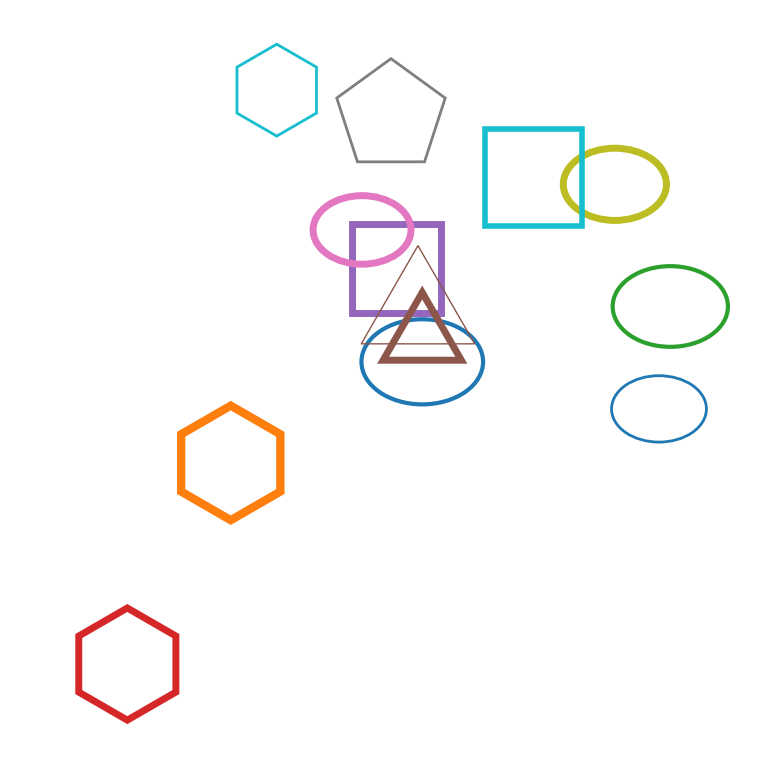[{"shape": "oval", "thickness": 1, "radius": 0.31, "center": [0.856, 0.469]}, {"shape": "oval", "thickness": 1.5, "radius": 0.39, "center": [0.548, 0.53]}, {"shape": "hexagon", "thickness": 3, "radius": 0.37, "center": [0.3, 0.399]}, {"shape": "oval", "thickness": 1.5, "radius": 0.37, "center": [0.871, 0.602]}, {"shape": "hexagon", "thickness": 2.5, "radius": 0.36, "center": [0.165, 0.138]}, {"shape": "square", "thickness": 2.5, "radius": 0.29, "center": [0.515, 0.651]}, {"shape": "triangle", "thickness": 2.5, "radius": 0.29, "center": [0.548, 0.562]}, {"shape": "triangle", "thickness": 0.5, "radius": 0.43, "center": [0.543, 0.596]}, {"shape": "oval", "thickness": 2.5, "radius": 0.32, "center": [0.47, 0.701]}, {"shape": "pentagon", "thickness": 1, "radius": 0.37, "center": [0.508, 0.85]}, {"shape": "oval", "thickness": 2.5, "radius": 0.33, "center": [0.799, 0.761]}, {"shape": "hexagon", "thickness": 1, "radius": 0.3, "center": [0.359, 0.883]}, {"shape": "square", "thickness": 2, "radius": 0.32, "center": [0.693, 0.77]}]